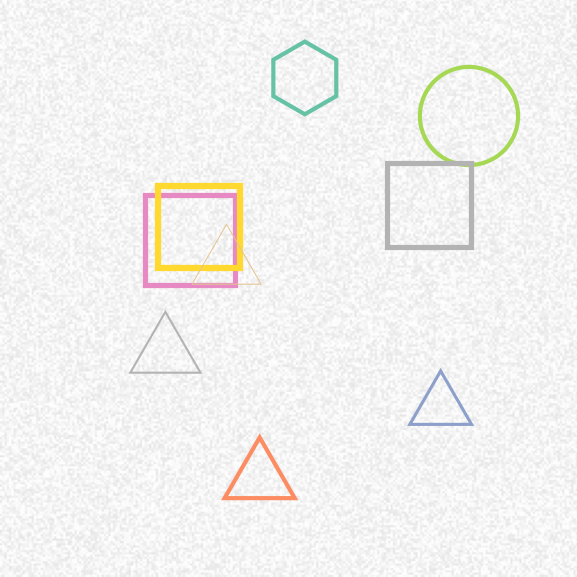[{"shape": "hexagon", "thickness": 2, "radius": 0.31, "center": [0.528, 0.864]}, {"shape": "triangle", "thickness": 2, "radius": 0.35, "center": [0.45, 0.172]}, {"shape": "triangle", "thickness": 1.5, "radius": 0.31, "center": [0.763, 0.295]}, {"shape": "square", "thickness": 2.5, "radius": 0.39, "center": [0.329, 0.584]}, {"shape": "circle", "thickness": 2, "radius": 0.43, "center": [0.812, 0.798]}, {"shape": "square", "thickness": 3, "radius": 0.35, "center": [0.345, 0.606]}, {"shape": "triangle", "thickness": 0.5, "radius": 0.35, "center": [0.392, 0.542]}, {"shape": "triangle", "thickness": 1, "radius": 0.35, "center": [0.286, 0.389]}, {"shape": "square", "thickness": 2.5, "radius": 0.36, "center": [0.743, 0.644]}]